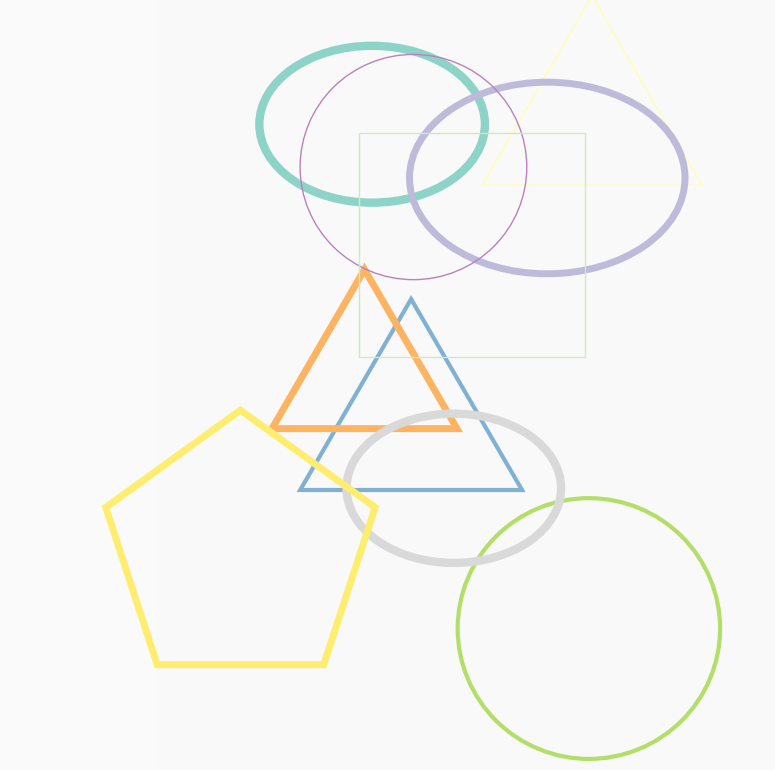[{"shape": "oval", "thickness": 3, "radius": 0.73, "center": [0.48, 0.839]}, {"shape": "triangle", "thickness": 0.5, "radius": 0.82, "center": [0.764, 0.841]}, {"shape": "oval", "thickness": 2.5, "radius": 0.89, "center": [0.706, 0.769]}, {"shape": "triangle", "thickness": 1.5, "radius": 0.83, "center": [0.53, 0.446]}, {"shape": "triangle", "thickness": 2.5, "radius": 0.69, "center": [0.47, 0.512]}, {"shape": "circle", "thickness": 1.5, "radius": 0.85, "center": [0.76, 0.184]}, {"shape": "oval", "thickness": 3, "radius": 0.69, "center": [0.586, 0.366]}, {"shape": "circle", "thickness": 0.5, "radius": 0.73, "center": [0.533, 0.783]}, {"shape": "square", "thickness": 0.5, "radius": 0.73, "center": [0.609, 0.681]}, {"shape": "pentagon", "thickness": 2.5, "radius": 0.91, "center": [0.31, 0.285]}]